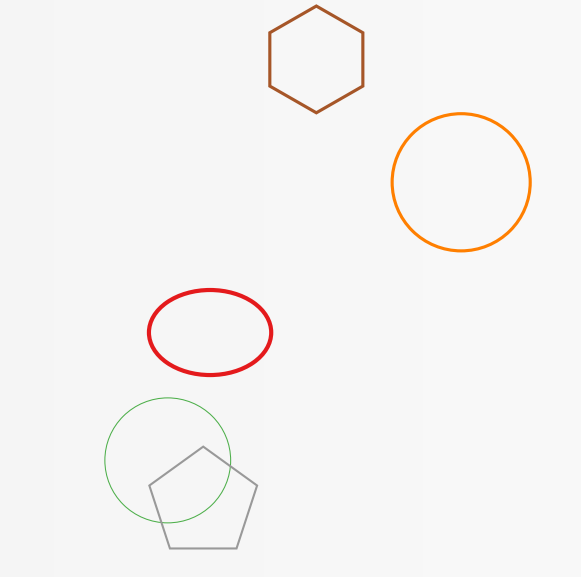[{"shape": "oval", "thickness": 2, "radius": 0.53, "center": [0.361, 0.423]}, {"shape": "circle", "thickness": 0.5, "radius": 0.54, "center": [0.289, 0.202]}, {"shape": "circle", "thickness": 1.5, "radius": 0.59, "center": [0.793, 0.683]}, {"shape": "hexagon", "thickness": 1.5, "radius": 0.46, "center": [0.544, 0.896]}, {"shape": "pentagon", "thickness": 1, "radius": 0.49, "center": [0.35, 0.128]}]